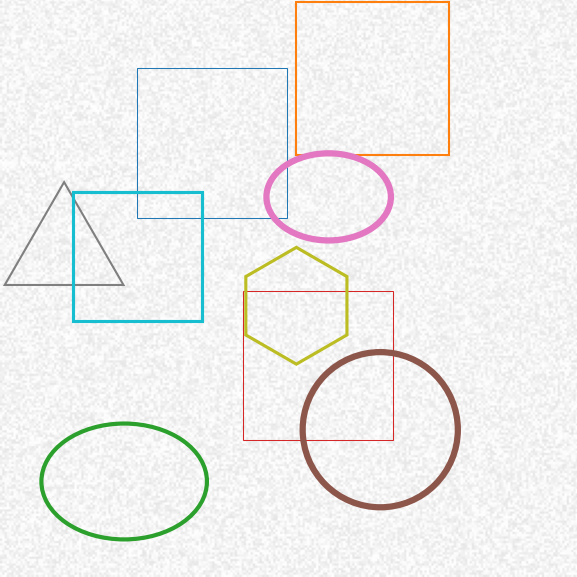[{"shape": "square", "thickness": 0.5, "radius": 0.65, "center": [0.366, 0.751]}, {"shape": "square", "thickness": 1, "radius": 0.66, "center": [0.645, 0.864]}, {"shape": "oval", "thickness": 2, "radius": 0.72, "center": [0.215, 0.165]}, {"shape": "square", "thickness": 0.5, "radius": 0.65, "center": [0.551, 0.366]}, {"shape": "circle", "thickness": 3, "radius": 0.67, "center": [0.658, 0.255]}, {"shape": "oval", "thickness": 3, "radius": 0.54, "center": [0.569, 0.658]}, {"shape": "triangle", "thickness": 1, "radius": 0.59, "center": [0.111, 0.565]}, {"shape": "hexagon", "thickness": 1.5, "radius": 0.51, "center": [0.513, 0.47]}, {"shape": "square", "thickness": 1.5, "radius": 0.56, "center": [0.238, 0.556]}]